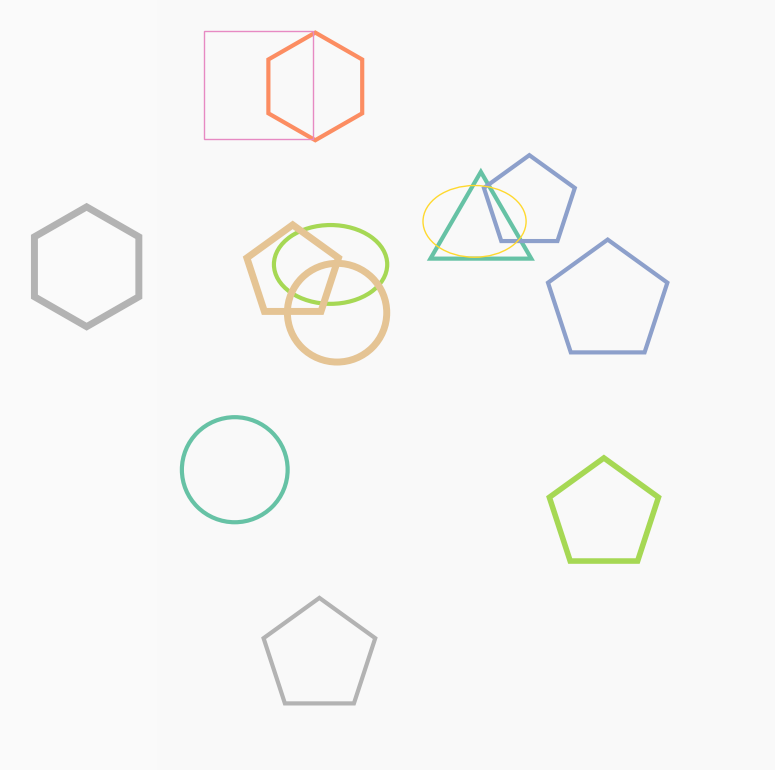[{"shape": "triangle", "thickness": 1.5, "radius": 0.38, "center": [0.62, 0.702]}, {"shape": "circle", "thickness": 1.5, "radius": 0.34, "center": [0.303, 0.39]}, {"shape": "hexagon", "thickness": 1.5, "radius": 0.35, "center": [0.407, 0.888]}, {"shape": "pentagon", "thickness": 1.5, "radius": 0.4, "center": [0.784, 0.608]}, {"shape": "pentagon", "thickness": 1.5, "radius": 0.31, "center": [0.683, 0.737]}, {"shape": "square", "thickness": 0.5, "radius": 0.35, "center": [0.333, 0.889]}, {"shape": "pentagon", "thickness": 2, "radius": 0.37, "center": [0.779, 0.331]}, {"shape": "oval", "thickness": 1.5, "radius": 0.37, "center": [0.427, 0.657]}, {"shape": "oval", "thickness": 0.5, "radius": 0.33, "center": [0.612, 0.712]}, {"shape": "pentagon", "thickness": 2.5, "radius": 0.31, "center": [0.378, 0.646]}, {"shape": "circle", "thickness": 2.5, "radius": 0.32, "center": [0.435, 0.594]}, {"shape": "pentagon", "thickness": 1.5, "radius": 0.38, "center": [0.412, 0.148]}, {"shape": "hexagon", "thickness": 2.5, "radius": 0.39, "center": [0.112, 0.654]}]